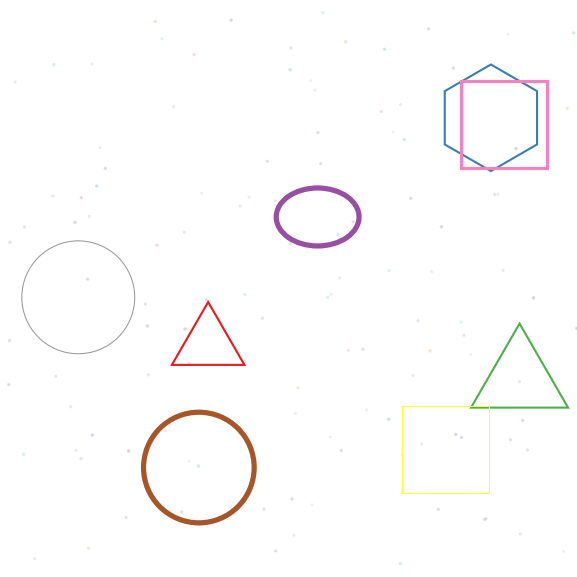[{"shape": "triangle", "thickness": 1, "radius": 0.36, "center": [0.36, 0.404]}, {"shape": "hexagon", "thickness": 1, "radius": 0.46, "center": [0.85, 0.795]}, {"shape": "triangle", "thickness": 1, "radius": 0.48, "center": [0.9, 0.342]}, {"shape": "oval", "thickness": 2.5, "radius": 0.36, "center": [0.55, 0.623]}, {"shape": "square", "thickness": 0.5, "radius": 0.38, "center": [0.771, 0.22]}, {"shape": "circle", "thickness": 2.5, "radius": 0.48, "center": [0.344, 0.19]}, {"shape": "square", "thickness": 1.5, "radius": 0.37, "center": [0.872, 0.784]}, {"shape": "circle", "thickness": 0.5, "radius": 0.49, "center": [0.136, 0.484]}]